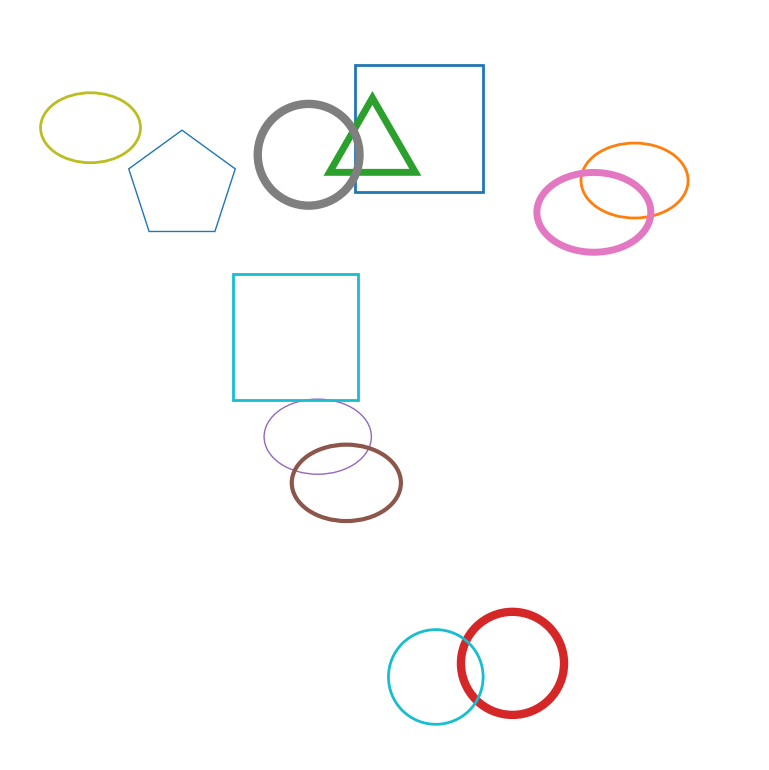[{"shape": "square", "thickness": 1, "radius": 0.41, "center": [0.544, 0.833]}, {"shape": "pentagon", "thickness": 0.5, "radius": 0.36, "center": [0.236, 0.758]}, {"shape": "oval", "thickness": 1, "radius": 0.35, "center": [0.824, 0.766]}, {"shape": "triangle", "thickness": 2.5, "radius": 0.32, "center": [0.484, 0.808]}, {"shape": "circle", "thickness": 3, "radius": 0.33, "center": [0.666, 0.138]}, {"shape": "oval", "thickness": 0.5, "radius": 0.35, "center": [0.413, 0.433]}, {"shape": "oval", "thickness": 1.5, "radius": 0.35, "center": [0.45, 0.373]}, {"shape": "oval", "thickness": 2.5, "radius": 0.37, "center": [0.771, 0.724]}, {"shape": "circle", "thickness": 3, "radius": 0.33, "center": [0.401, 0.799]}, {"shape": "oval", "thickness": 1, "radius": 0.32, "center": [0.118, 0.834]}, {"shape": "square", "thickness": 1, "radius": 0.41, "center": [0.384, 0.563]}, {"shape": "circle", "thickness": 1, "radius": 0.31, "center": [0.566, 0.121]}]